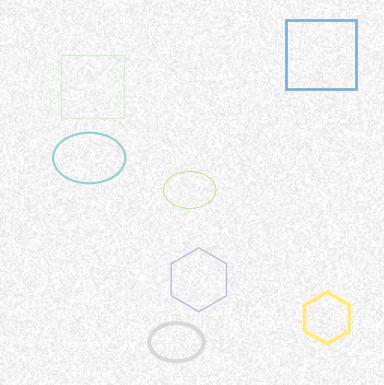[{"shape": "oval", "thickness": 1.5, "radius": 0.47, "center": [0.232, 0.59]}, {"shape": "hexagon", "thickness": 1, "radius": 0.42, "center": [0.517, 0.273]}, {"shape": "square", "thickness": 2, "radius": 0.45, "center": [0.834, 0.857]}, {"shape": "oval", "thickness": 0.5, "radius": 0.34, "center": [0.493, 0.506]}, {"shape": "oval", "thickness": 3, "radius": 0.35, "center": [0.458, 0.111]}, {"shape": "square", "thickness": 0.5, "radius": 0.41, "center": [0.241, 0.775]}, {"shape": "hexagon", "thickness": 2.5, "radius": 0.34, "center": [0.849, 0.174]}]